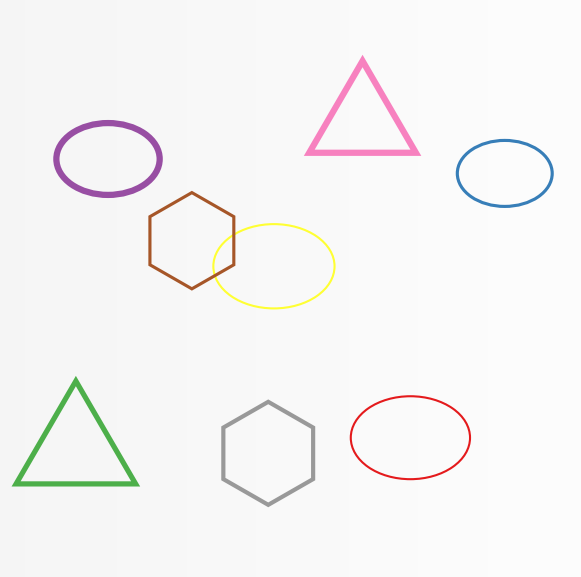[{"shape": "oval", "thickness": 1, "radius": 0.51, "center": [0.706, 0.241]}, {"shape": "oval", "thickness": 1.5, "radius": 0.41, "center": [0.868, 0.699]}, {"shape": "triangle", "thickness": 2.5, "radius": 0.59, "center": [0.131, 0.221]}, {"shape": "oval", "thickness": 3, "radius": 0.44, "center": [0.186, 0.724]}, {"shape": "oval", "thickness": 1, "radius": 0.52, "center": [0.471, 0.538]}, {"shape": "hexagon", "thickness": 1.5, "radius": 0.42, "center": [0.33, 0.582]}, {"shape": "triangle", "thickness": 3, "radius": 0.53, "center": [0.624, 0.788]}, {"shape": "hexagon", "thickness": 2, "radius": 0.45, "center": [0.461, 0.214]}]